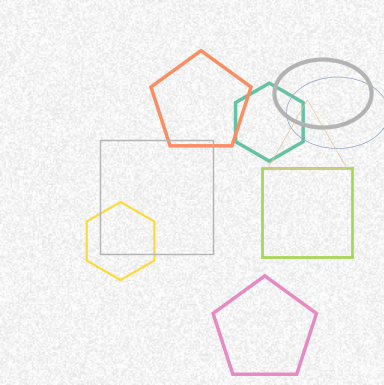[{"shape": "hexagon", "thickness": 2.5, "radius": 0.51, "center": [0.7, 0.683]}, {"shape": "pentagon", "thickness": 2.5, "radius": 0.68, "center": [0.522, 0.732]}, {"shape": "oval", "thickness": 0.5, "radius": 0.66, "center": [0.877, 0.707]}, {"shape": "pentagon", "thickness": 2.5, "radius": 0.71, "center": [0.688, 0.142]}, {"shape": "square", "thickness": 2, "radius": 0.58, "center": [0.798, 0.448]}, {"shape": "hexagon", "thickness": 1.5, "radius": 0.51, "center": [0.313, 0.374]}, {"shape": "triangle", "thickness": 0.5, "radius": 0.59, "center": [0.798, 0.622]}, {"shape": "square", "thickness": 1, "radius": 0.74, "center": [0.407, 0.489]}, {"shape": "oval", "thickness": 3, "radius": 0.63, "center": [0.839, 0.757]}]